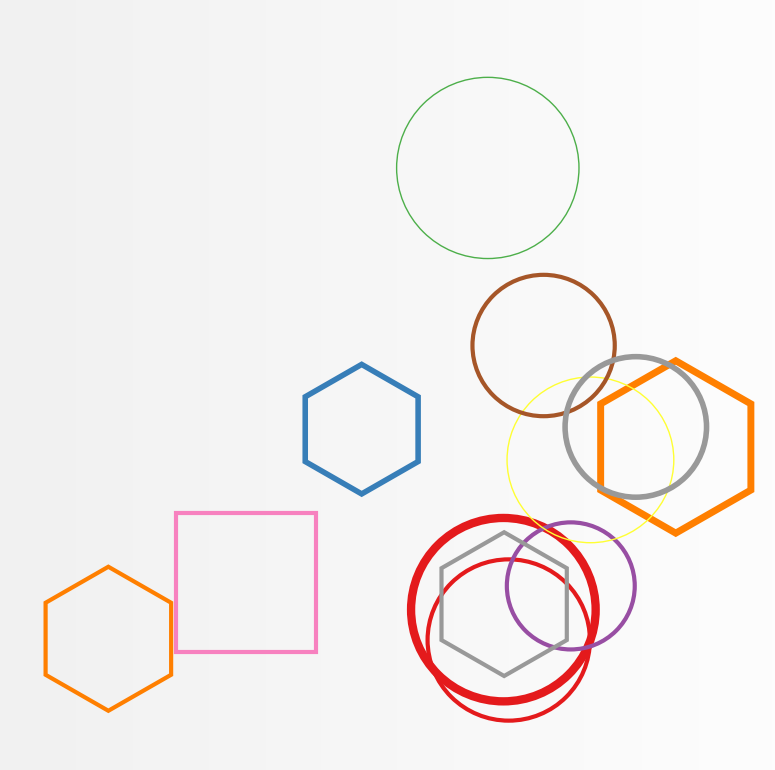[{"shape": "circle", "thickness": 1.5, "radius": 0.52, "center": [0.656, 0.169]}, {"shape": "circle", "thickness": 3, "radius": 0.6, "center": [0.649, 0.208]}, {"shape": "hexagon", "thickness": 2, "radius": 0.42, "center": [0.467, 0.443]}, {"shape": "circle", "thickness": 0.5, "radius": 0.59, "center": [0.629, 0.782]}, {"shape": "circle", "thickness": 1.5, "radius": 0.41, "center": [0.737, 0.239]}, {"shape": "hexagon", "thickness": 1.5, "radius": 0.47, "center": [0.14, 0.17]}, {"shape": "hexagon", "thickness": 2.5, "radius": 0.56, "center": [0.872, 0.42]}, {"shape": "circle", "thickness": 0.5, "radius": 0.54, "center": [0.762, 0.403]}, {"shape": "circle", "thickness": 1.5, "radius": 0.46, "center": [0.701, 0.551]}, {"shape": "square", "thickness": 1.5, "radius": 0.45, "center": [0.317, 0.244]}, {"shape": "circle", "thickness": 2, "radius": 0.46, "center": [0.82, 0.446]}, {"shape": "hexagon", "thickness": 1.5, "radius": 0.47, "center": [0.651, 0.215]}]